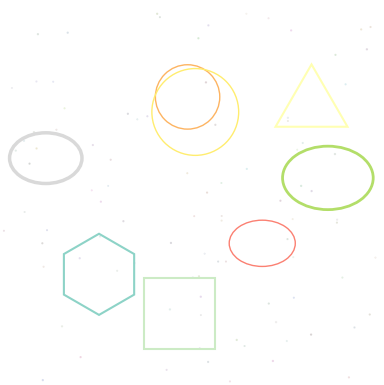[{"shape": "hexagon", "thickness": 1.5, "radius": 0.53, "center": [0.257, 0.287]}, {"shape": "triangle", "thickness": 1.5, "radius": 0.54, "center": [0.809, 0.725]}, {"shape": "oval", "thickness": 1, "radius": 0.43, "center": [0.681, 0.368]}, {"shape": "circle", "thickness": 1, "radius": 0.42, "center": [0.487, 0.748]}, {"shape": "oval", "thickness": 2, "radius": 0.59, "center": [0.852, 0.538]}, {"shape": "oval", "thickness": 2.5, "radius": 0.47, "center": [0.119, 0.589]}, {"shape": "square", "thickness": 1.5, "radius": 0.46, "center": [0.466, 0.185]}, {"shape": "circle", "thickness": 1, "radius": 0.56, "center": [0.507, 0.709]}]